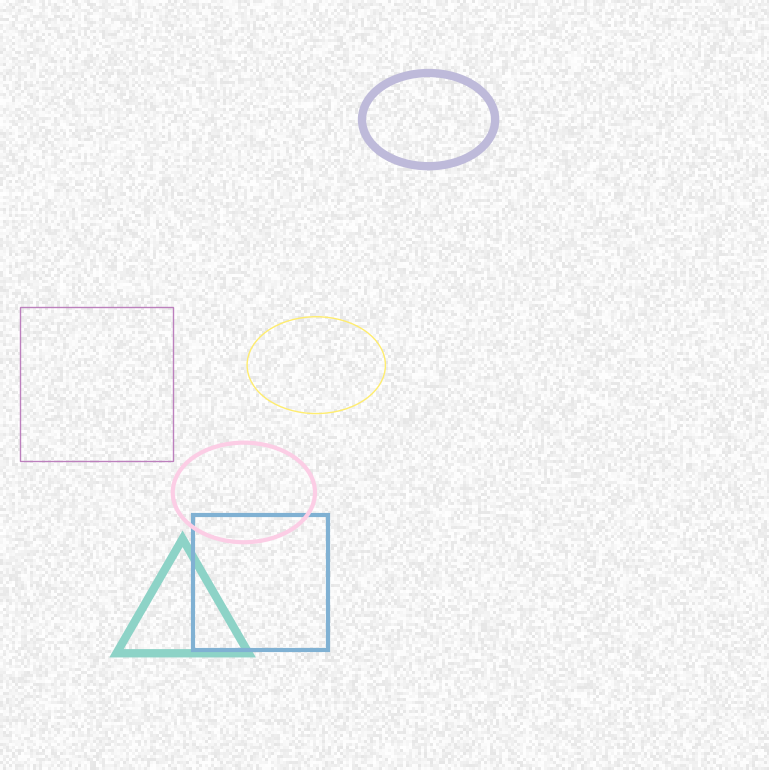[{"shape": "triangle", "thickness": 3, "radius": 0.5, "center": [0.237, 0.201]}, {"shape": "oval", "thickness": 3, "radius": 0.43, "center": [0.557, 0.845]}, {"shape": "square", "thickness": 1.5, "radius": 0.44, "center": [0.338, 0.244]}, {"shape": "oval", "thickness": 1.5, "radius": 0.46, "center": [0.317, 0.36]}, {"shape": "square", "thickness": 0.5, "radius": 0.5, "center": [0.125, 0.502]}, {"shape": "oval", "thickness": 0.5, "radius": 0.45, "center": [0.411, 0.526]}]